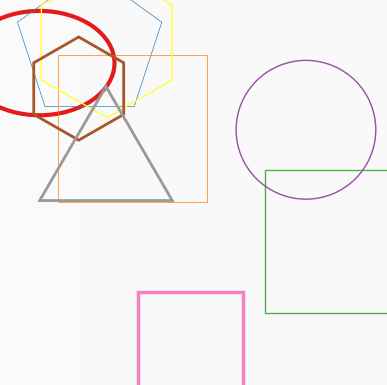[{"shape": "oval", "thickness": 3, "radius": 0.97, "center": [0.102, 0.836]}, {"shape": "pentagon", "thickness": 0.5, "radius": 0.98, "center": [0.231, 0.882]}, {"shape": "square", "thickness": 1, "radius": 0.92, "center": [0.868, 0.372]}, {"shape": "circle", "thickness": 1, "radius": 0.9, "center": [0.79, 0.663]}, {"shape": "square", "thickness": 0.5, "radius": 0.96, "center": [0.342, 0.666]}, {"shape": "hexagon", "thickness": 1, "radius": 0.97, "center": [0.276, 0.889]}, {"shape": "hexagon", "thickness": 2, "radius": 0.67, "center": [0.203, 0.77]}, {"shape": "square", "thickness": 2.5, "radius": 0.68, "center": [0.492, 0.106]}, {"shape": "triangle", "thickness": 2, "radius": 0.99, "center": [0.273, 0.578]}]